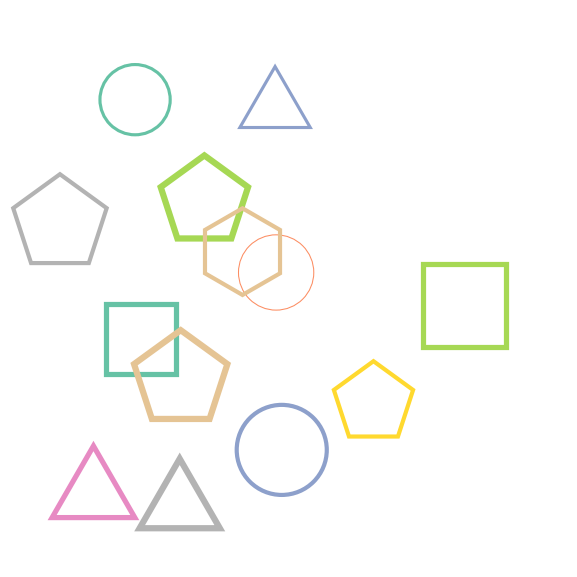[{"shape": "circle", "thickness": 1.5, "radius": 0.3, "center": [0.234, 0.827]}, {"shape": "square", "thickness": 2.5, "radius": 0.31, "center": [0.244, 0.412]}, {"shape": "circle", "thickness": 0.5, "radius": 0.33, "center": [0.478, 0.527]}, {"shape": "circle", "thickness": 2, "radius": 0.39, "center": [0.488, 0.22]}, {"shape": "triangle", "thickness": 1.5, "radius": 0.35, "center": [0.476, 0.814]}, {"shape": "triangle", "thickness": 2.5, "radius": 0.41, "center": [0.162, 0.144]}, {"shape": "square", "thickness": 2.5, "radius": 0.36, "center": [0.804, 0.47]}, {"shape": "pentagon", "thickness": 3, "radius": 0.4, "center": [0.354, 0.651]}, {"shape": "pentagon", "thickness": 2, "radius": 0.36, "center": [0.647, 0.302]}, {"shape": "hexagon", "thickness": 2, "radius": 0.38, "center": [0.42, 0.563]}, {"shape": "pentagon", "thickness": 3, "radius": 0.42, "center": [0.313, 0.342]}, {"shape": "pentagon", "thickness": 2, "radius": 0.43, "center": [0.104, 0.612]}, {"shape": "triangle", "thickness": 3, "radius": 0.4, "center": [0.311, 0.125]}]